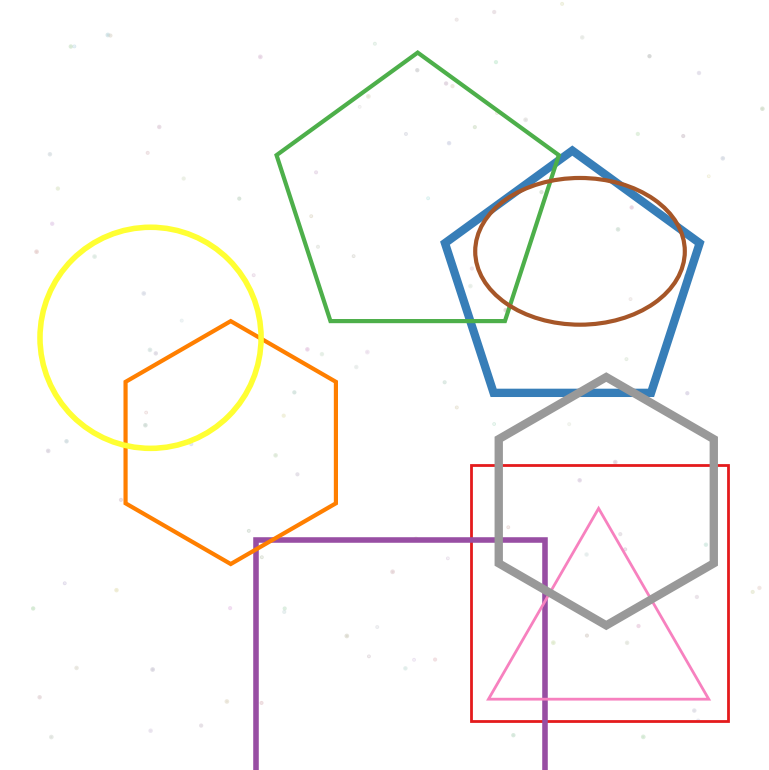[{"shape": "square", "thickness": 1, "radius": 0.83, "center": [0.779, 0.23]}, {"shape": "pentagon", "thickness": 3, "radius": 0.87, "center": [0.743, 0.63]}, {"shape": "pentagon", "thickness": 1.5, "radius": 0.96, "center": [0.542, 0.739]}, {"shape": "square", "thickness": 2, "radius": 0.94, "center": [0.52, 0.112]}, {"shape": "hexagon", "thickness": 1.5, "radius": 0.79, "center": [0.3, 0.425]}, {"shape": "circle", "thickness": 2, "radius": 0.72, "center": [0.195, 0.561]}, {"shape": "oval", "thickness": 1.5, "radius": 0.68, "center": [0.753, 0.674]}, {"shape": "triangle", "thickness": 1, "radius": 0.83, "center": [0.777, 0.175]}, {"shape": "hexagon", "thickness": 3, "radius": 0.81, "center": [0.787, 0.349]}]